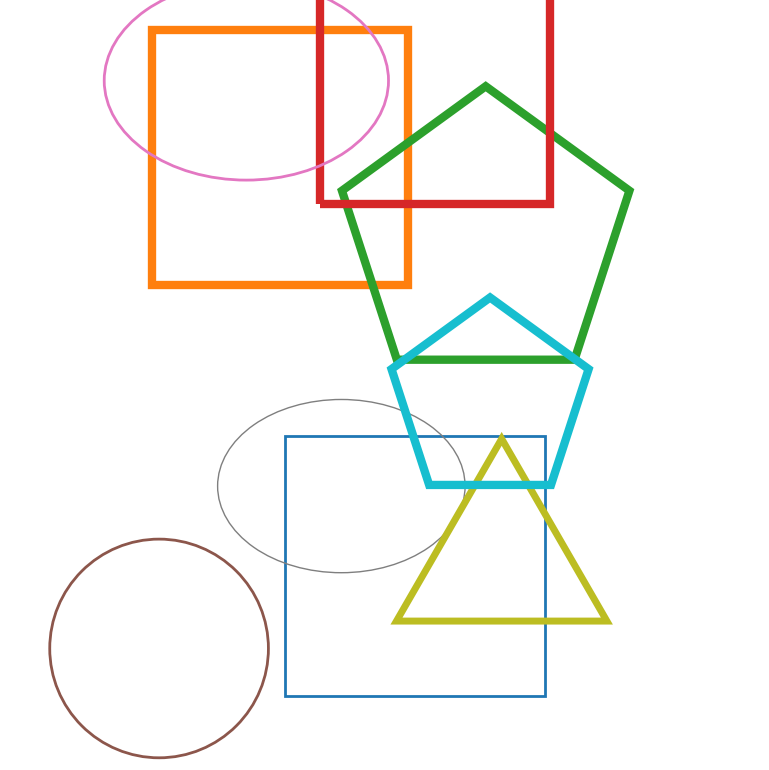[{"shape": "square", "thickness": 1, "radius": 0.84, "center": [0.539, 0.265]}, {"shape": "square", "thickness": 3, "radius": 0.83, "center": [0.364, 0.796]}, {"shape": "pentagon", "thickness": 3, "radius": 0.98, "center": [0.631, 0.692]}, {"shape": "square", "thickness": 3, "radius": 0.75, "center": [0.565, 0.884]}, {"shape": "circle", "thickness": 1, "radius": 0.71, "center": [0.207, 0.158]}, {"shape": "oval", "thickness": 1, "radius": 0.92, "center": [0.32, 0.895]}, {"shape": "oval", "thickness": 0.5, "radius": 0.8, "center": [0.443, 0.369]}, {"shape": "triangle", "thickness": 2.5, "radius": 0.79, "center": [0.652, 0.272]}, {"shape": "pentagon", "thickness": 3, "radius": 0.67, "center": [0.636, 0.479]}]